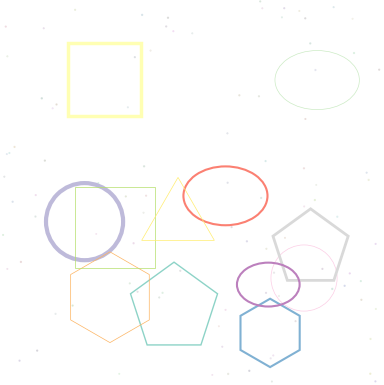[{"shape": "pentagon", "thickness": 1, "radius": 0.59, "center": [0.452, 0.2]}, {"shape": "square", "thickness": 2.5, "radius": 0.48, "center": [0.271, 0.793]}, {"shape": "circle", "thickness": 3, "radius": 0.5, "center": [0.22, 0.424]}, {"shape": "oval", "thickness": 1.5, "radius": 0.55, "center": [0.586, 0.491]}, {"shape": "hexagon", "thickness": 1.5, "radius": 0.44, "center": [0.702, 0.135]}, {"shape": "hexagon", "thickness": 0.5, "radius": 0.59, "center": [0.286, 0.228]}, {"shape": "square", "thickness": 0.5, "radius": 0.52, "center": [0.298, 0.409]}, {"shape": "circle", "thickness": 0.5, "radius": 0.43, "center": [0.79, 0.278]}, {"shape": "pentagon", "thickness": 2, "radius": 0.51, "center": [0.807, 0.355]}, {"shape": "oval", "thickness": 1.5, "radius": 0.41, "center": [0.697, 0.261]}, {"shape": "oval", "thickness": 0.5, "radius": 0.55, "center": [0.824, 0.792]}, {"shape": "triangle", "thickness": 0.5, "radius": 0.55, "center": [0.462, 0.43]}]